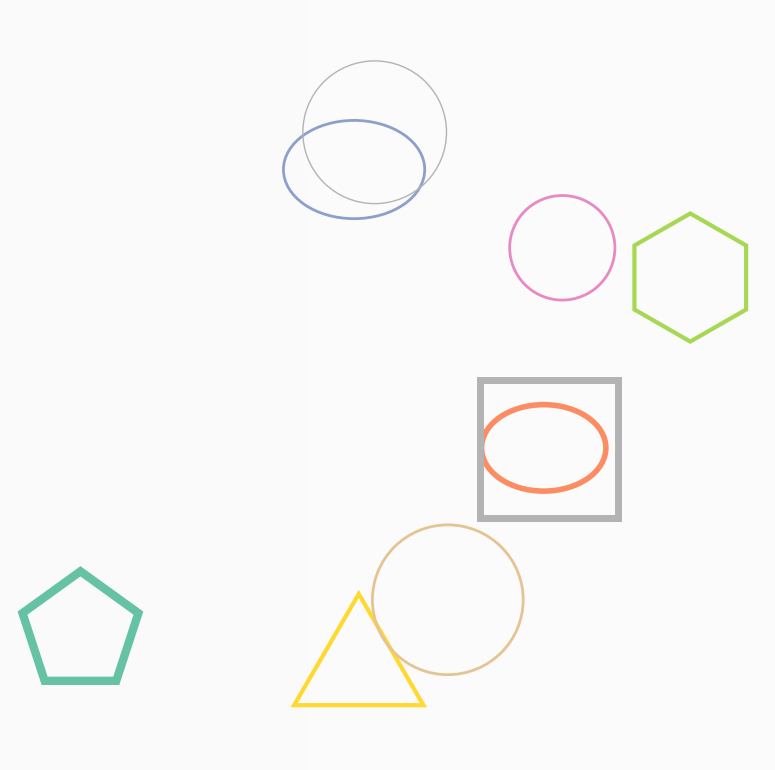[{"shape": "pentagon", "thickness": 3, "radius": 0.39, "center": [0.104, 0.179]}, {"shape": "oval", "thickness": 2, "radius": 0.4, "center": [0.702, 0.418]}, {"shape": "oval", "thickness": 1, "radius": 0.46, "center": [0.457, 0.78]}, {"shape": "circle", "thickness": 1, "radius": 0.34, "center": [0.726, 0.678]}, {"shape": "hexagon", "thickness": 1.5, "radius": 0.42, "center": [0.891, 0.64]}, {"shape": "triangle", "thickness": 1.5, "radius": 0.48, "center": [0.463, 0.132]}, {"shape": "circle", "thickness": 1, "radius": 0.49, "center": [0.578, 0.221]}, {"shape": "circle", "thickness": 0.5, "radius": 0.46, "center": [0.483, 0.828]}, {"shape": "square", "thickness": 2.5, "radius": 0.45, "center": [0.708, 0.417]}]